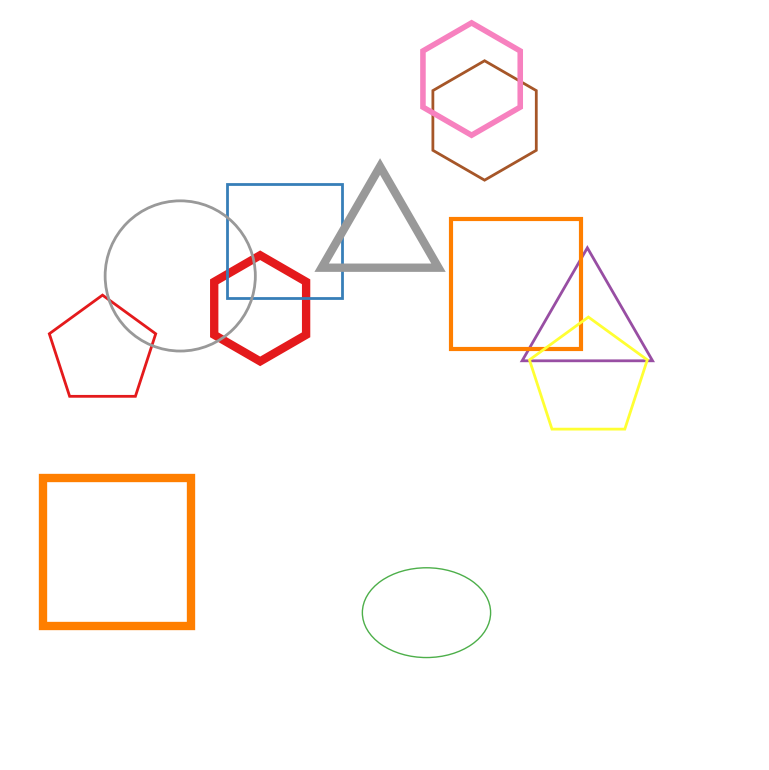[{"shape": "pentagon", "thickness": 1, "radius": 0.36, "center": [0.133, 0.544]}, {"shape": "hexagon", "thickness": 3, "radius": 0.34, "center": [0.338, 0.6]}, {"shape": "square", "thickness": 1, "radius": 0.37, "center": [0.369, 0.687]}, {"shape": "oval", "thickness": 0.5, "radius": 0.42, "center": [0.554, 0.204]}, {"shape": "triangle", "thickness": 1, "radius": 0.49, "center": [0.763, 0.58]}, {"shape": "square", "thickness": 1.5, "radius": 0.42, "center": [0.671, 0.632]}, {"shape": "square", "thickness": 3, "radius": 0.48, "center": [0.152, 0.283]}, {"shape": "pentagon", "thickness": 1, "radius": 0.4, "center": [0.764, 0.508]}, {"shape": "hexagon", "thickness": 1, "radius": 0.39, "center": [0.629, 0.844]}, {"shape": "hexagon", "thickness": 2, "radius": 0.36, "center": [0.612, 0.897]}, {"shape": "triangle", "thickness": 3, "radius": 0.44, "center": [0.494, 0.696]}, {"shape": "circle", "thickness": 1, "radius": 0.49, "center": [0.234, 0.642]}]